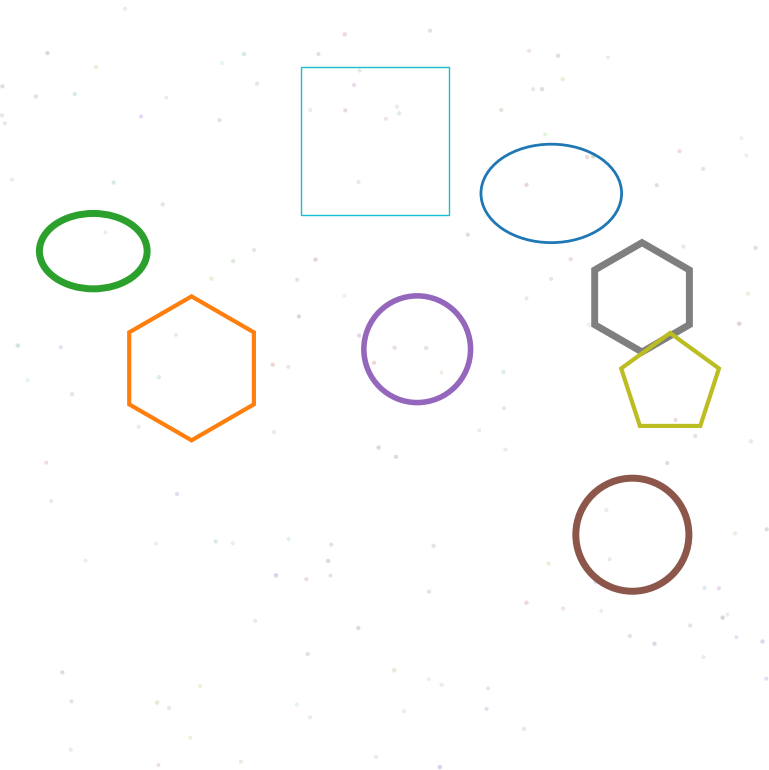[{"shape": "oval", "thickness": 1, "radius": 0.46, "center": [0.716, 0.749]}, {"shape": "hexagon", "thickness": 1.5, "radius": 0.47, "center": [0.249, 0.522]}, {"shape": "oval", "thickness": 2.5, "radius": 0.35, "center": [0.121, 0.674]}, {"shape": "circle", "thickness": 2, "radius": 0.35, "center": [0.542, 0.546]}, {"shape": "circle", "thickness": 2.5, "radius": 0.37, "center": [0.821, 0.306]}, {"shape": "hexagon", "thickness": 2.5, "radius": 0.36, "center": [0.834, 0.614]}, {"shape": "pentagon", "thickness": 1.5, "radius": 0.33, "center": [0.87, 0.501]}, {"shape": "square", "thickness": 0.5, "radius": 0.48, "center": [0.487, 0.817]}]